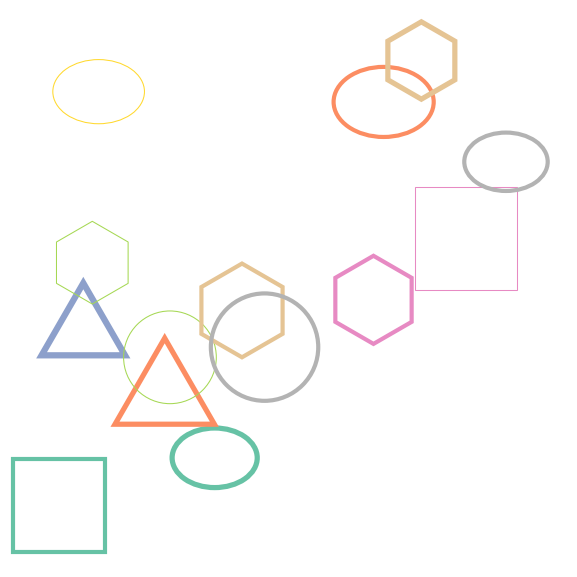[{"shape": "oval", "thickness": 2.5, "radius": 0.37, "center": [0.372, 0.206]}, {"shape": "square", "thickness": 2, "radius": 0.4, "center": [0.102, 0.124]}, {"shape": "oval", "thickness": 2, "radius": 0.43, "center": [0.664, 0.823]}, {"shape": "triangle", "thickness": 2.5, "radius": 0.5, "center": [0.285, 0.314]}, {"shape": "triangle", "thickness": 3, "radius": 0.42, "center": [0.144, 0.426]}, {"shape": "square", "thickness": 0.5, "radius": 0.44, "center": [0.807, 0.586]}, {"shape": "hexagon", "thickness": 2, "radius": 0.38, "center": [0.647, 0.48]}, {"shape": "hexagon", "thickness": 0.5, "radius": 0.36, "center": [0.16, 0.544]}, {"shape": "circle", "thickness": 0.5, "radius": 0.4, "center": [0.294, 0.38]}, {"shape": "oval", "thickness": 0.5, "radius": 0.4, "center": [0.171, 0.84]}, {"shape": "hexagon", "thickness": 2.5, "radius": 0.33, "center": [0.73, 0.894]}, {"shape": "hexagon", "thickness": 2, "radius": 0.41, "center": [0.419, 0.462]}, {"shape": "oval", "thickness": 2, "radius": 0.36, "center": [0.876, 0.719]}, {"shape": "circle", "thickness": 2, "radius": 0.46, "center": [0.458, 0.398]}]